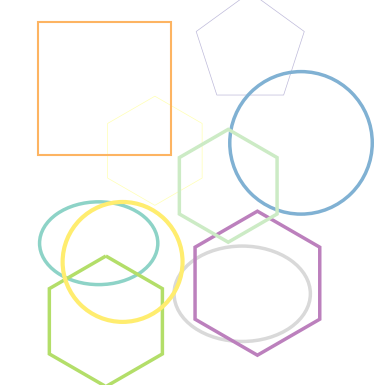[{"shape": "oval", "thickness": 2.5, "radius": 0.77, "center": [0.256, 0.368]}, {"shape": "hexagon", "thickness": 0.5, "radius": 0.71, "center": [0.402, 0.608]}, {"shape": "pentagon", "thickness": 0.5, "radius": 0.74, "center": [0.65, 0.873]}, {"shape": "circle", "thickness": 2.5, "radius": 0.93, "center": [0.782, 0.629]}, {"shape": "square", "thickness": 1.5, "radius": 0.86, "center": [0.272, 0.77]}, {"shape": "hexagon", "thickness": 2.5, "radius": 0.85, "center": [0.275, 0.165]}, {"shape": "oval", "thickness": 2.5, "radius": 0.89, "center": [0.629, 0.237]}, {"shape": "hexagon", "thickness": 2.5, "radius": 0.93, "center": [0.669, 0.264]}, {"shape": "hexagon", "thickness": 2.5, "radius": 0.73, "center": [0.593, 0.517]}, {"shape": "circle", "thickness": 3, "radius": 0.78, "center": [0.318, 0.32]}]